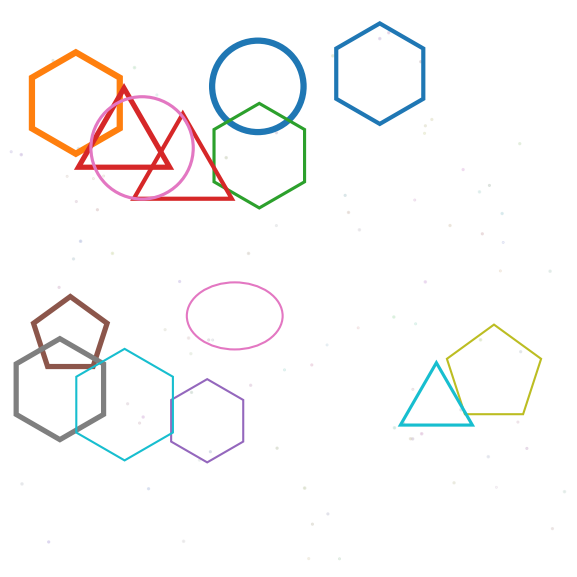[{"shape": "hexagon", "thickness": 2, "radius": 0.44, "center": [0.658, 0.872]}, {"shape": "circle", "thickness": 3, "radius": 0.4, "center": [0.446, 0.85]}, {"shape": "hexagon", "thickness": 3, "radius": 0.44, "center": [0.131, 0.821]}, {"shape": "hexagon", "thickness": 1.5, "radius": 0.45, "center": [0.449, 0.73]}, {"shape": "triangle", "thickness": 2.5, "radius": 0.46, "center": [0.215, 0.755]}, {"shape": "triangle", "thickness": 2, "radius": 0.49, "center": [0.317, 0.704]}, {"shape": "hexagon", "thickness": 1, "radius": 0.36, "center": [0.359, 0.271]}, {"shape": "pentagon", "thickness": 2.5, "radius": 0.33, "center": [0.122, 0.419]}, {"shape": "circle", "thickness": 1.5, "radius": 0.44, "center": [0.246, 0.743]}, {"shape": "oval", "thickness": 1, "radius": 0.41, "center": [0.406, 0.452]}, {"shape": "hexagon", "thickness": 2.5, "radius": 0.44, "center": [0.104, 0.325]}, {"shape": "pentagon", "thickness": 1, "radius": 0.43, "center": [0.855, 0.351]}, {"shape": "hexagon", "thickness": 1, "radius": 0.48, "center": [0.216, 0.298]}, {"shape": "triangle", "thickness": 1.5, "radius": 0.36, "center": [0.756, 0.299]}]